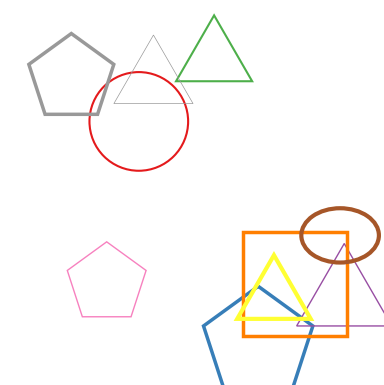[{"shape": "circle", "thickness": 1.5, "radius": 0.64, "center": [0.361, 0.685]}, {"shape": "pentagon", "thickness": 2.5, "radius": 0.75, "center": [0.671, 0.107]}, {"shape": "triangle", "thickness": 1.5, "radius": 0.57, "center": [0.556, 0.846]}, {"shape": "triangle", "thickness": 1, "radius": 0.71, "center": [0.894, 0.225]}, {"shape": "square", "thickness": 2.5, "radius": 0.68, "center": [0.765, 0.261]}, {"shape": "triangle", "thickness": 3, "radius": 0.55, "center": [0.712, 0.227]}, {"shape": "oval", "thickness": 3, "radius": 0.5, "center": [0.883, 0.389]}, {"shape": "pentagon", "thickness": 1, "radius": 0.54, "center": [0.277, 0.264]}, {"shape": "triangle", "thickness": 0.5, "radius": 0.59, "center": [0.399, 0.79]}, {"shape": "pentagon", "thickness": 2.5, "radius": 0.58, "center": [0.185, 0.797]}]